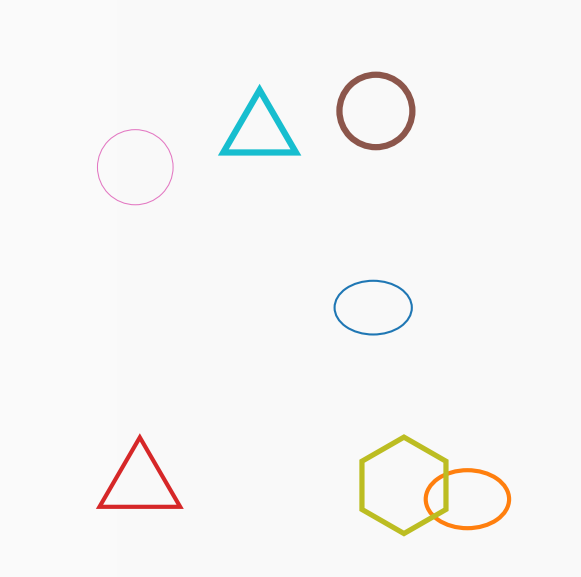[{"shape": "oval", "thickness": 1, "radius": 0.33, "center": [0.642, 0.466]}, {"shape": "oval", "thickness": 2, "radius": 0.36, "center": [0.804, 0.135]}, {"shape": "triangle", "thickness": 2, "radius": 0.4, "center": [0.241, 0.162]}, {"shape": "circle", "thickness": 3, "radius": 0.31, "center": [0.647, 0.807]}, {"shape": "circle", "thickness": 0.5, "radius": 0.33, "center": [0.233, 0.71]}, {"shape": "hexagon", "thickness": 2.5, "radius": 0.42, "center": [0.695, 0.159]}, {"shape": "triangle", "thickness": 3, "radius": 0.36, "center": [0.447, 0.771]}]